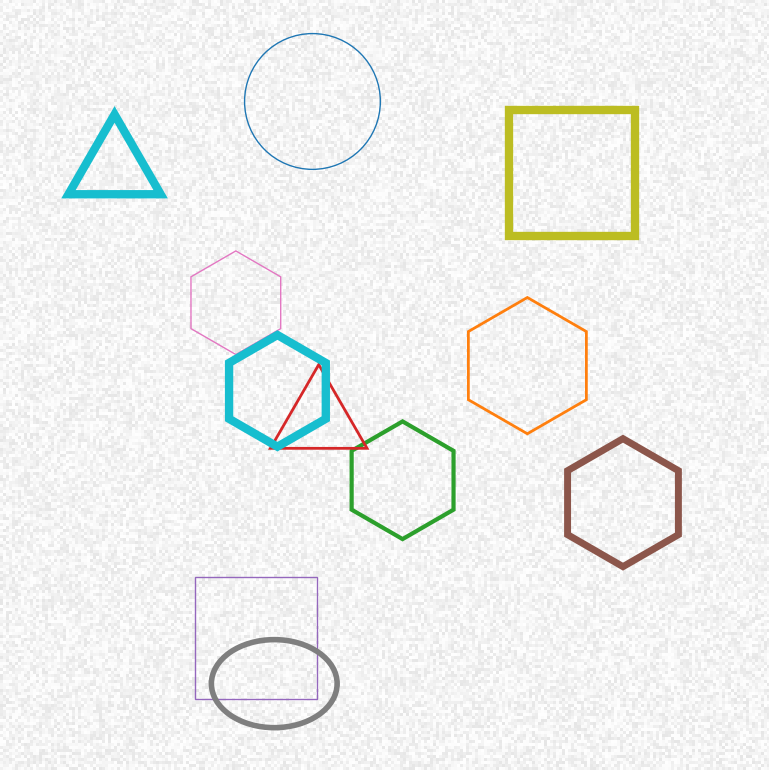[{"shape": "circle", "thickness": 0.5, "radius": 0.44, "center": [0.406, 0.868]}, {"shape": "hexagon", "thickness": 1, "radius": 0.44, "center": [0.685, 0.525]}, {"shape": "hexagon", "thickness": 1.5, "radius": 0.38, "center": [0.523, 0.376]}, {"shape": "triangle", "thickness": 1, "radius": 0.36, "center": [0.414, 0.454]}, {"shape": "square", "thickness": 0.5, "radius": 0.4, "center": [0.332, 0.171]}, {"shape": "hexagon", "thickness": 2.5, "radius": 0.42, "center": [0.809, 0.347]}, {"shape": "hexagon", "thickness": 0.5, "radius": 0.34, "center": [0.306, 0.607]}, {"shape": "oval", "thickness": 2, "radius": 0.41, "center": [0.356, 0.112]}, {"shape": "square", "thickness": 3, "radius": 0.41, "center": [0.743, 0.776]}, {"shape": "triangle", "thickness": 3, "radius": 0.35, "center": [0.149, 0.782]}, {"shape": "hexagon", "thickness": 3, "radius": 0.36, "center": [0.36, 0.492]}]